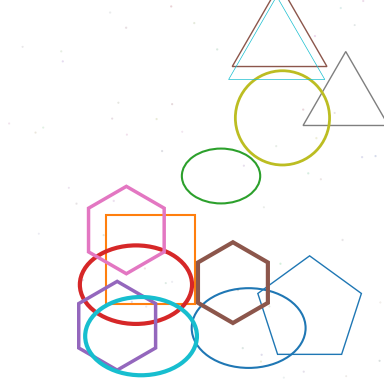[{"shape": "pentagon", "thickness": 1, "radius": 0.71, "center": [0.804, 0.194]}, {"shape": "oval", "thickness": 1.5, "radius": 0.74, "center": [0.646, 0.148]}, {"shape": "square", "thickness": 1.5, "radius": 0.58, "center": [0.391, 0.326]}, {"shape": "oval", "thickness": 1.5, "radius": 0.51, "center": [0.574, 0.543]}, {"shape": "oval", "thickness": 3, "radius": 0.73, "center": [0.353, 0.261]}, {"shape": "hexagon", "thickness": 2.5, "radius": 0.58, "center": [0.304, 0.154]}, {"shape": "hexagon", "thickness": 3, "radius": 0.52, "center": [0.605, 0.266]}, {"shape": "triangle", "thickness": 1, "radius": 0.71, "center": [0.726, 0.898]}, {"shape": "hexagon", "thickness": 2.5, "radius": 0.57, "center": [0.328, 0.402]}, {"shape": "triangle", "thickness": 1, "radius": 0.64, "center": [0.898, 0.738]}, {"shape": "circle", "thickness": 2, "radius": 0.61, "center": [0.734, 0.694]}, {"shape": "oval", "thickness": 3, "radius": 0.73, "center": [0.366, 0.127]}, {"shape": "triangle", "thickness": 0.5, "radius": 0.72, "center": [0.719, 0.866]}]